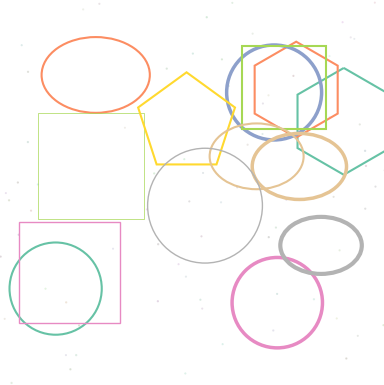[{"shape": "hexagon", "thickness": 1.5, "radius": 0.69, "center": [0.893, 0.685]}, {"shape": "circle", "thickness": 1.5, "radius": 0.6, "center": [0.145, 0.25]}, {"shape": "oval", "thickness": 1.5, "radius": 0.7, "center": [0.249, 0.805]}, {"shape": "hexagon", "thickness": 1.5, "radius": 0.62, "center": [0.769, 0.767]}, {"shape": "circle", "thickness": 2.5, "radius": 0.62, "center": [0.712, 0.76]}, {"shape": "square", "thickness": 1, "radius": 0.65, "center": [0.181, 0.293]}, {"shape": "circle", "thickness": 2.5, "radius": 0.59, "center": [0.72, 0.214]}, {"shape": "square", "thickness": 1.5, "radius": 0.54, "center": [0.738, 0.773]}, {"shape": "square", "thickness": 0.5, "radius": 0.69, "center": [0.237, 0.569]}, {"shape": "pentagon", "thickness": 1.5, "radius": 0.66, "center": [0.485, 0.68]}, {"shape": "oval", "thickness": 1.5, "radius": 0.61, "center": [0.667, 0.594]}, {"shape": "oval", "thickness": 2.5, "radius": 0.61, "center": [0.778, 0.568]}, {"shape": "circle", "thickness": 1, "radius": 0.75, "center": [0.533, 0.466]}, {"shape": "oval", "thickness": 3, "radius": 0.53, "center": [0.834, 0.363]}]